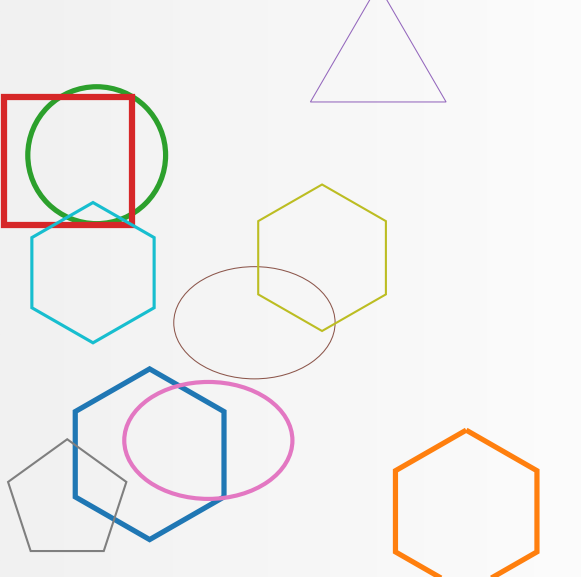[{"shape": "hexagon", "thickness": 2.5, "radius": 0.74, "center": [0.257, 0.213]}, {"shape": "hexagon", "thickness": 2.5, "radius": 0.7, "center": [0.802, 0.114]}, {"shape": "circle", "thickness": 2.5, "radius": 0.59, "center": [0.166, 0.73]}, {"shape": "square", "thickness": 3, "radius": 0.55, "center": [0.117, 0.72]}, {"shape": "triangle", "thickness": 0.5, "radius": 0.67, "center": [0.651, 0.89]}, {"shape": "oval", "thickness": 0.5, "radius": 0.69, "center": [0.438, 0.44]}, {"shape": "oval", "thickness": 2, "radius": 0.72, "center": [0.358, 0.236]}, {"shape": "pentagon", "thickness": 1, "radius": 0.53, "center": [0.116, 0.132]}, {"shape": "hexagon", "thickness": 1, "radius": 0.63, "center": [0.554, 0.553]}, {"shape": "hexagon", "thickness": 1.5, "radius": 0.61, "center": [0.16, 0.527]}]